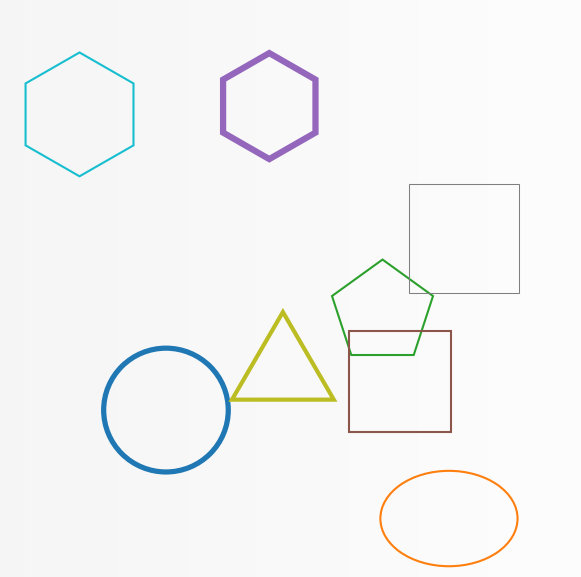[{"shape": "circle", "thickness": 2.5, "radius": 0.54, "center": [0.286, 0.289]}, {"shape": "oval", "thickness": 1, "radius": 0.59, "center": [0.772, 0.101]}, {"shape": "pentagon", "thickness": 1, "radius": 0.46, "center": [0.658, 0.458]}, {"shape": "hexagon", "thickness": 3, "radius": 0.46, "center": [0.463, 0.815]}, {"shape": "square", "thickness": 1, "radius": 0.44, "center": [0.687, 0.338]}, {"shape": "square", "thickness": 0.5, "radius": 0.47, "center": [0.799, 0.587]}, {"shape": "triangle", "thickness": 2, "radius": 0.51, "center": [0.487, 0.358]}, {"shape": "hexagon", "thickness": 1, "radius": 0.54, "center": [0.137, 0.801]}]